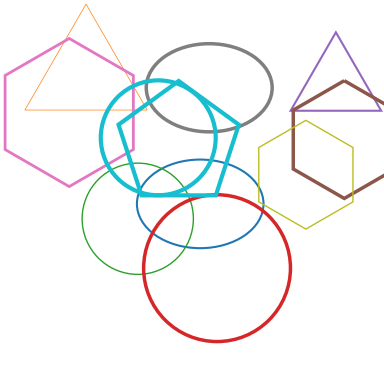[{"shape": "oval", "thickness": 1.5, "radius": 0.82, "center": [0.52, 0.47]}, {"shape": "triangle", "thickness": 0.5, "radius": 0.92, "center": [0.223, 0.806]}, {"shape": "circle", "thickness": 1, "radius": 0.72, "center": [0.358, 0.432]}, {"shape": "circle", "thickness": 2.5, "radius": 0.95, "center": [0.564, 0.304]}, {"shape": "triangle", "thickness": 1.5, "radius": 0.68, "center": [0.872, 0.78]}, {"shape": "hexagon", "thickness": 2.5, "radius": 0.76, "center": [0.894, 0.638]}, {"shape": "hexagon", "thickness": 2, "radius": 0.96, "center": [0.18, 0.708]}, {"shape": "oval", "thickness": 2.5, "radius": 0.82, "center": [0.543, 0.772]}, {"shape": "hexagon", "thickness": 1, "radius": 0.71, "center": [0.794, 0.546]}, {"shape": "circle", "thickness": 3, "radius": 0.75, "center": [0.411, 0.642]}, {"shape": "pentagon", "thickness": 3, "radius": 0.82, "center": [0.464, 0.625]}]